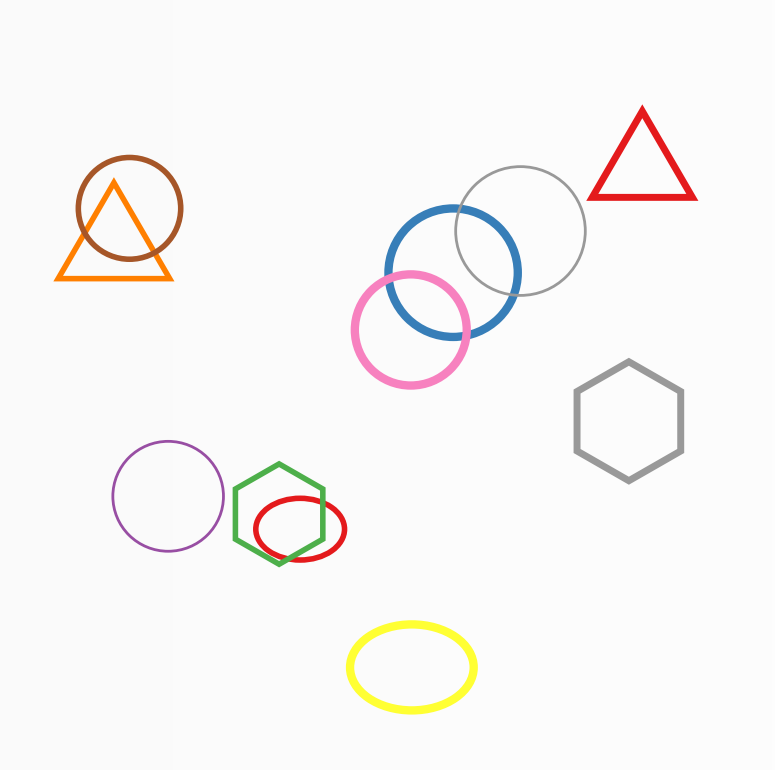[{"shape": "triangle", "thickness": 2.5, "radius": 0.37, "center": [0.829, 0.781]}, {"shape": "oval", "thickness": 2, "radius": 0.29, "center": [0.387, 0.313]}, {"shape": "circle", "thickness": 3, "radius": 0.42, "center": [0.585, 0.646]}, {"shape": "hexagon", "thickness": 2, "radius": 0.33, "center": [0.36, 0.332]}, {"shape": "circle", "thickness": 1, "radius": 0.36, "center": [0.217, 0.355]}, {"shape": "triangle", "thickness": 2, "radius": 0.42, "center": [0.147, 0.68]}, {"shape": "oval", "thickness": 3, "radius": 0.4, "center": [0.531, 0.133]}, {"shape": "circle", "thickness": 2, "radius": 0.33, "center": [0.167, 0.729]}, {"shape": "circle", "thickness": 3, "radius": 0.36, "center": [0.53, 0.571]}, {"shape": "hexagon", "thickness": 2.5, "radius": 0.39, "center": [0.811, 0.453]}, {"shape": "circle", "thickness": 1, "radius": 0.42, "center": [0.672, 0.7]}]